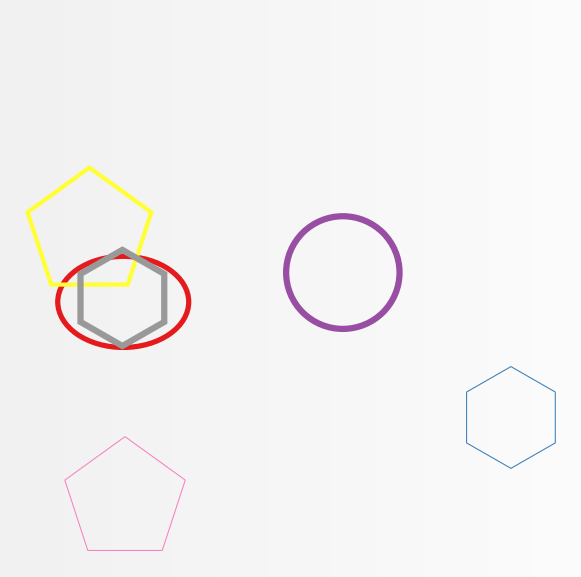[{"shape": "oval", "thickness": 2.5, "radius": 0.56, "center": [0.212, 0.476]}, {"shape": "hexagon", "thickness": 0.5, "radius": 0.44, "center": [0.879, 0.276]}, {"shape": "circle", "thickness": 3, "radius": 0.49, "center": [0.59, 0.527]}, {"shape": "pentagon", "thickness": 2, "radius": 0.56, "center": [0.154, 0.597]}, {"shape": "pentagon", "thickness": 0.5, "radius": 0.54, "center": [0.215, 0.134]}, {"shape": "hexagon", "thickness": 3, "radius": 0.42, "center": [0.211, 0.483]}]